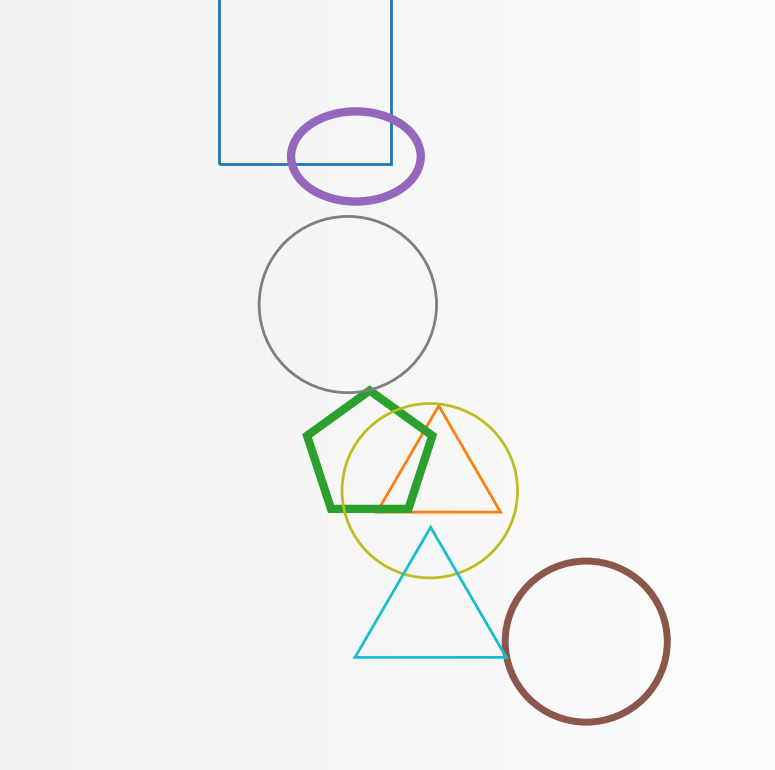[{"shape": "square", "thickness": 1, "radius": 0.56, "center": [0.394, 0.898]}, {"shape": "triangle", "thickness": 1, "radius": 0.46, "center": [0.566, 0.381]}, {"shape": "pentagon", "thickness": 3, "radius": 0.42, "center": [0.477, 0.408]}, {"shape": "oval", "thickness": 3, "radius": 0.42, "center": [0.459, 0.797]}, {"shape": "circle", "thickness": 2.5, "radius": 0.52, "center": [0.756, 0.167]}, {"shape": "circle", "thickness": 1, "radius": 0.57, "center": [0.449, 0.604]}, {"shape": "circle", "thickness": 1, "radius": 0.57, "center": [0.555, 0.363]}, {"shape": "triangle", "thickness": 1, "radius": 0.56, "center": [0.556, 0.203]}]